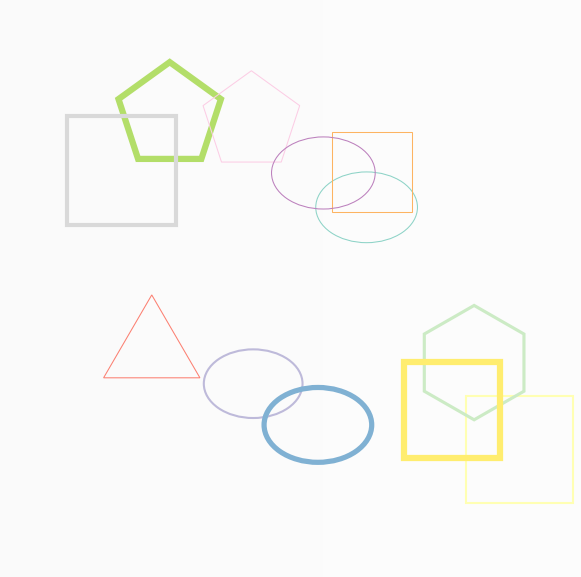[{"shape": "oval", "thickness": 0.5, "radius": 0.44, "center": [0.631, 0.64]}, {"shape": "square", "thickness": 1, "radius": 0.46, "center": [0.894, 0.221]}, {"shape": "oval", "thickness": 1, "radius": 0.42, "center": [0.436, 0.335]}, {"shape": "triangle", "thickness": 0.5, "radius": 0.48, "center": [0.261, 0.393]}, {"shape": "oval", "thickness": 2.5, "radius": 0.46, "center": [0.547, 0.263]}, {"shape": "square", "thickness": 0.5, "radius": 0.34, "center": [0.64, 0.701]}, {"shape": "pentagon", "thickness": 3, "radius": 0.46, "center": [0.292, 0.799]}, {"shape": "pentagon", "thickness": 0.5, "radius": 0.44, "center": [0.432, 0.789]}, {"shape": "square", "thickness": 2, "radius": 0.47, "center": [0.209, 0.704]}, {"shape": "oval", "thickness": 0.5, "radius": 0.45, "center": [0.556, 0.7]}, {"shape": "hexagon", "thickness": 1.5, "radius": 0.49, "center": [0.816, 0.371]}, {"shape": "square", "thickness": 3, "radius": 0.42, "center": [0.777, 0.289]}]